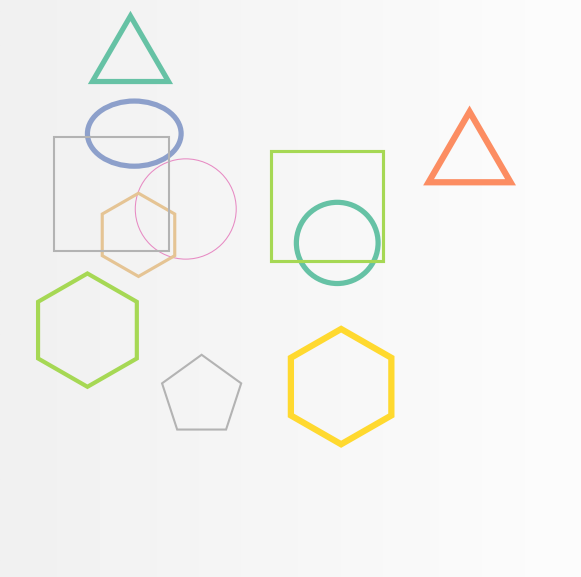[{"shape": "triangle", "thickness": 2.5, "radius": 0.38, "center": [0.224, 0.896]}, {"shape": "circle", "thickness": 2.5, "radius": 0.35, "center": [0.58, 0.579]}, {"shape": "triangle", "thickness": 3, "radius": 0.41, "center": [0.808, 0.724]}, {"shape": "oval", "thickness": 2.5, "radius": 0.4, "center": [0.231, 0.768]}, {"shape": "circle", "thickness": 0.5, "radius": 0.43, "center": [0.32, 0.637]}, {"shape": "hexagon", "thickness": 2, "radius": 0.49, "center": [0.15, 0.427]}, {"shape": "square", "thickness": 1.5, "radius": 0.48, "center": [0.563, 0.642]}, {"shape": "hexagon", "thickness": 3, "radius": 0.5, "center": [0.587, 0.33]}, {"shape": "hexagon", "thickness": 1.5, "radius": 0.36, "center": [0.238, 0.592]}, {"shape": "square", "thickness": 1, "radius": 0.49, "center": [0.192, 0.663]}, {"shape": "pentagon", "thickness": 1, "radius": 0.36, "center": [0.347, 0.313]}]